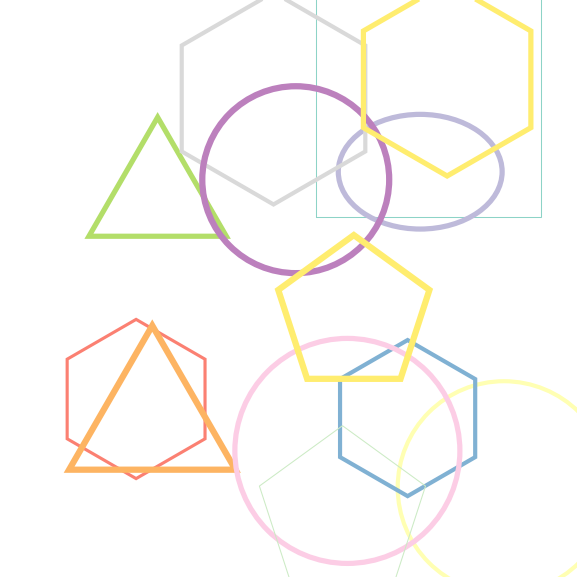[{"shape": "square", "thickness": 0.5, "radius": 0.97, "center": [0.742, 0.819]}, {"shape": "circle", "thickness": 2, "radius": 0.92, "center": [0.873, 0.155]}, {"shape": "oval", "thickness": 2.5, "radius": 0.71, "center": [0.728, 0.702]}, {"shape": "hexagon", "thickness": 1.5, "radius": 0.69, "center": [0.236, 0.308]}, {"shape": "hexagon", "thickness": 2, "radius": 0.68, "center": [0.706, 0.275]}, {"shape": "triangle", "thickness": 3, "radius": 0.83, "center": [0.264, 0.269]}, {"shape": "triangle", "thickness": 2.5, "radius": 0.69, "center": [0.273, 0.659]}, {"shape": "circle", "thickness": 2.5, "radius": 0.97, "center": [0.602, 0.218]}, {"shape": "hexagon", "thickness": 2, "radius": 0.92, "center": [0.474, 0.829]}, {"shape": "circle", "thickness": 3, "radius": 0.81, "center": [0.512, 0.688]}, {"shape": "pentagon", "thickness": 0.5, "radius": 0.76, "center": [0.593, 0.111]}, {"shape": "pentagon", "thickness": 3, "radius": 0.69, "center": [0.613, 0.454]}, {"shape": "hexagon", "thickness": 2.5, "radius": 0.84, "center": [0.774, 0.862]}]